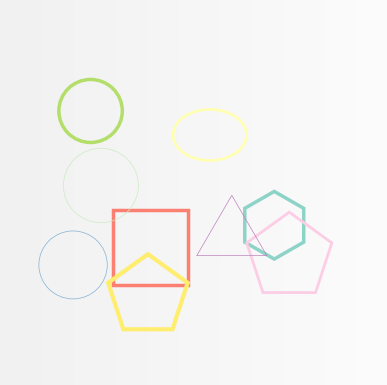[{"shape": "hexagon", "thickness": 2.5, "radius": 0.44, "center": [0.708, 0.415]}, {"shape": "oval", "thickness": 2, "radius": 0.47, "center": [0.541, 0.65]}, {"shape": "square", "thickness": 2.5, "radius": 0.49, "center": [0.388, 0.356]}, {"shape": "circle", "thickness": 0.5, "radius": 0.44, "center": [0.189, 0.312]}, {"shape": "circle", "thickness": 2.5, "radius": 0.41, "center": [0.234, 0.712]}, {"shape": "pentagon", "thickness": 2, "radius": 0.58, "center": [0.746, 0.333]}, {"shape": "triangle", "thickness": 0.5, "radius": 0.52, "center": [0.598, 0.388]}, {"shape": "circle", "thickness": 0.5, "radius": 0.48, "center": [0.26, 0.518]}, {"shape": "pentagon", "thickness": 3, "radius": 0.54, "center": [0.382, 0.232]}]